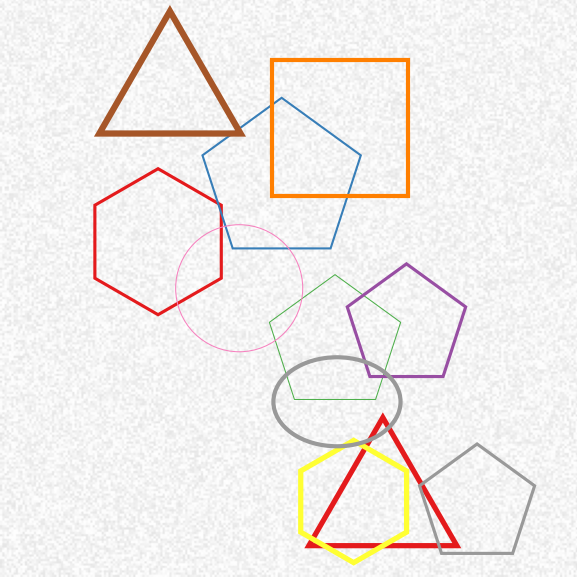[{"shape": "triangle", "thickness": 2.5, "radius": 0.74, "center": [0.663, 0.128]}, {"shape": "hexagon", "thickness": 1.5, "radius": 0.63, "center": [0.274, 0.581]}, {"shape": "pentagon", "thickness": 1, "radius": 0.72, "center": [0.488, 0.686]}, {"shape": "pentagon", "thickness": 0.5, "radius": 0.6, "center": [0.58, 0.404]}, {"shape": "pentagon", "thickness": 1.5, "radius": 0.54, "center": [0.704, 0.434]}, {"shape": "square", "thickness": 2, "radius": 0.59, "center": [0.589, 0.777]}, {"shape": "hexagon", "thickness": 2.5, "radius": 0.53, "center": [0.612, 0.131]}, {"shape": "triangle", "thickness": 3, "radius": 0.71, "center": [0.294, 0.839]}, {"shape": "circle", "thickness": 0.5, "radius": 0.55, "center": [0.414, 0.5]}, {"shape": "oval", "thickness": 2, "radius": 0.55, "center": [0.583, 0.303]}, {"shape": "pentagon", "thickness": 1.5, "radius": 0.52, "center": [0.826, 0.126]}]